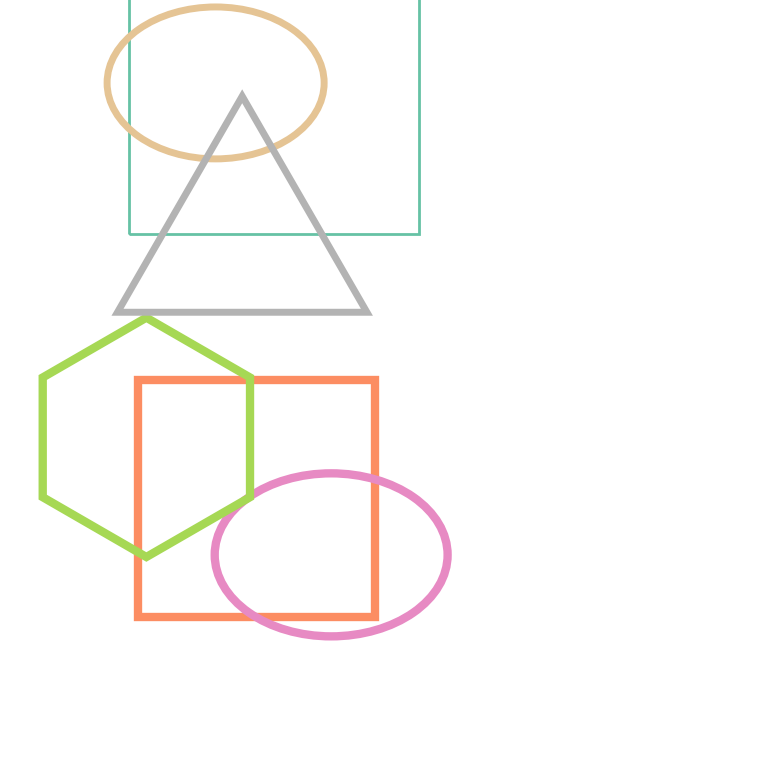[{"shape": "square", "thickness": 1, "radius": 0.94, "center": [0.356, 0.885]}, {"shape": "square", "thickness": 3, "radius": 0.77, "center": [0.333, 0.353]}, {"shape": "oval", "thickness": 3, "radius": 0.76, "center": [0.43, 0.279]}, {"shape": "hexagon", "thickness": 3, "radius": 0.78, "center": [0.19, 0.432]}, {"shape": "oval", "thickness": 2.5, "radius": 0.7, "center": [0.28, 0.892]}, {"shape": "triangle", "thickness": 2.5, "radius": 0.94, "center": [0.315, 0.688]}]